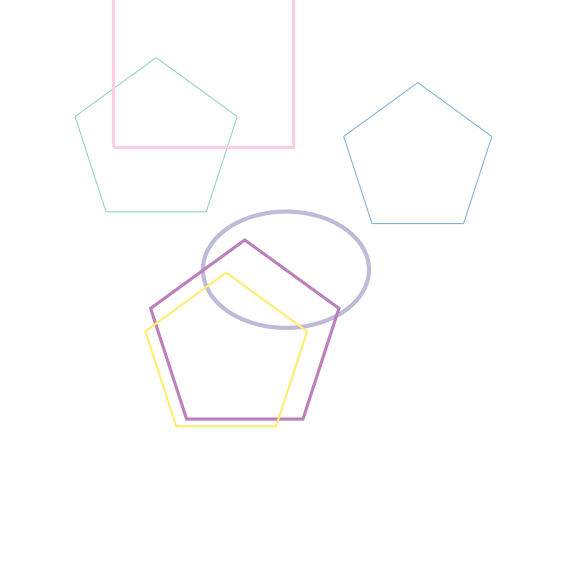[{"shape": "pentagon", "thickness": 0.5, "radius": 0.74, "center": [0.27, 0.752]}, {"shape": "oval", "thickness": 2, "radius": 0.72, "center": [0.495, 0.532]}, {"shape": "pentagon", "thickness": 0.5, "radius": 0.67, "center": [0.723, 0.721]}, {"shape": "square", "thickness": 1.5, "radius": 0.78, "center": [0.351, 0.9]}, {"shape": "pentagon", "thickness": 1.5, "radius": 0.86, "center": [0.424, 0.412]}, {"shape": "pentagon", "thickness": 1, "radius": 0.74, "center": [0.392, 0.38]}]